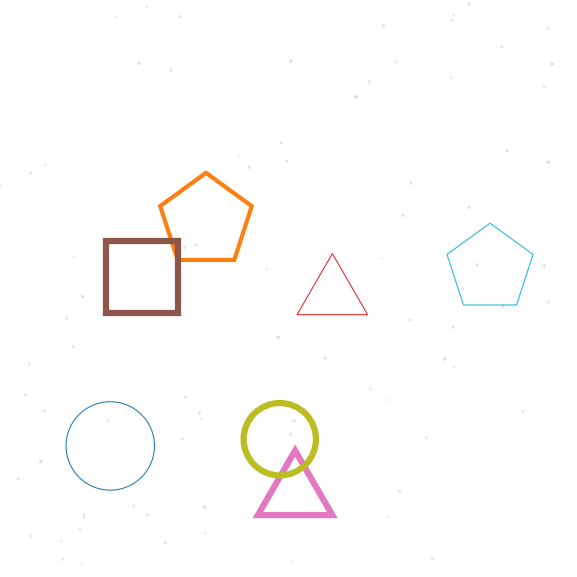[{"shape": "circle", "thickness": 0.5, "radius": 0.38, "center": [0.191, 0.227]}, {"shape": "pentagon", "thickness": 2, "radius": 0.42, "center": [0.357, 0.616]}, {"shape": "triangle", "thickness": 0.5, "radius": 0.35, "center": [0.575, 0.49]}, {"shape": "square", "thickness": 3, "radius": 0.31, "center": [0.246, 0.52]}, {"shape": "triangle", "thickness": 3, "radius": 0.37, "center": [0.511, 0.144]}, {"shape": "circle", "thickness": 3, "radius": 0.31, "center": [0.485, 0.239]}, {"shape": "pentagon", "thickness": 0.5, "radius": 0.39, "center": [0.849, 0.534]}]